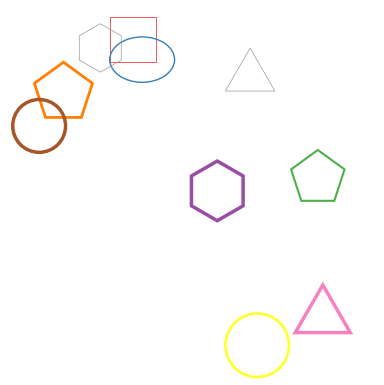[{"shape": "square", "thickness": 0.5, "radius": 0.29, "center": [0.345, 0.896]}, {"shape": "oval", "thickness": 1, "radius": 0.42, "center": [0.369, 0.845]}, {"shape": "pentagon", "thickness": 1.5, "radius": 0.36, "center": [0.825, 0.537]}, {"shape": "hexagon", "thickness": 2.5, "radius": 0.39, "center": [0.564, 0.504]}, {"shape": "pentagon", "thickness": 2, "radius": 0.4, "center": [0.165, 0.759]}, {"shape": "circle", "thickness": 2, "radius": 0.41, "center": [0.668, 0.103]}, {"shape": "circle", "thickness": 2.5, "radius": 0.34, "center": [0.102, 0.673]}, {"shape": "triangle", "thickness": 2.5, "radius": 0.41, "center": [0.838, 0.177]}, {"shape": "hexagon", "thickness": 0.5, "radius": 0.31, "center": [0.26, 0.876]}, {"shape": "triangle", "thickness": 0.5, "radius": 0.37, "center": [0.65, 0.801]}]